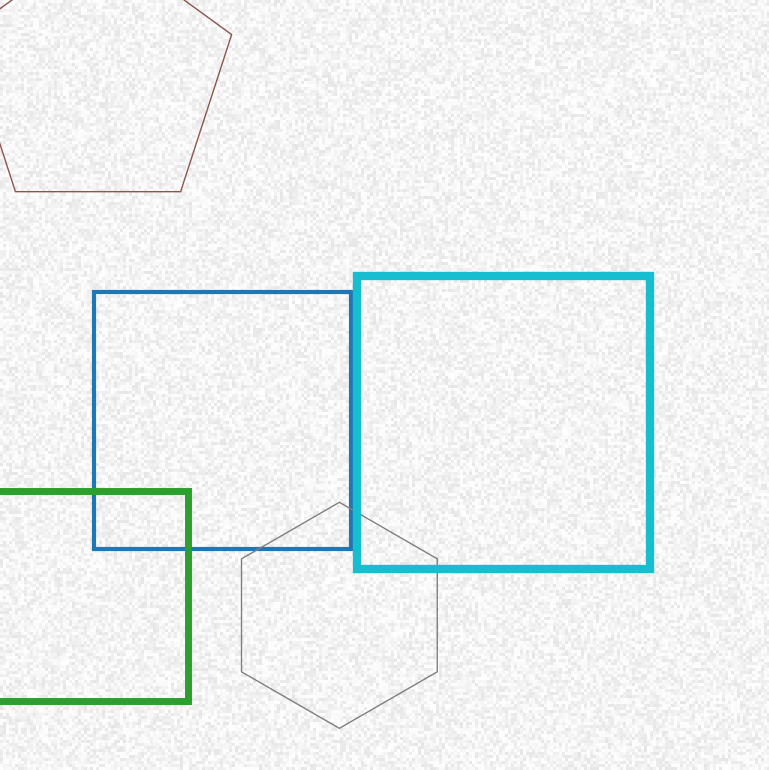[{"shape": "square", "thickness": 1.5, "radius": 0.83, "center": [0.289, 0.454]}, {"shape": "square", "thickness": 2.5, "radius": 0.68, "center": [0.108, 0.226]}, {"shape": "pentagon", "thickness": 0.5, "radius": 0.91, "center": [0.127, 0.899]}, {"shape": "hexagon", "thickness": 0.5, "radius": 0.73, "center": [0.441, 0.201]}, {"shape": "square", "thickness": 3, "radius": 0.95, "center": [0.654, 0.451]}]